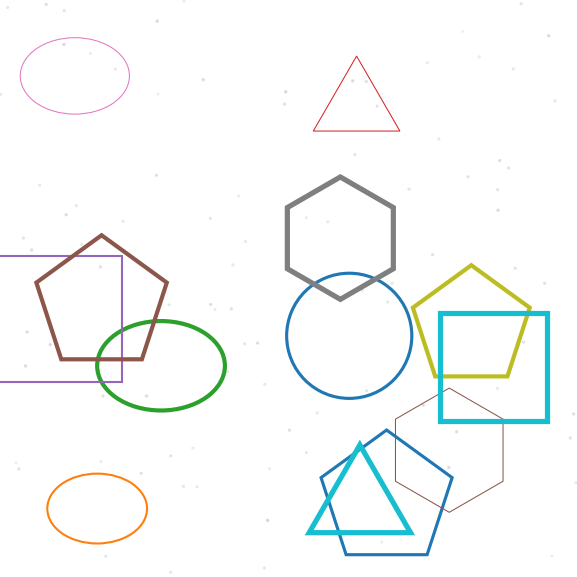[{"shape": "pentagon", "thickness": 1.5, "radius": 0.6, "center": [0.669, 0.135]}, {"shape": "circle", "thickness": 1.5, "radius": 0.54, "center": [0.605, 0.418]}, {"shape": "oval", "thickness": 1, "radius": 0.43, "center": [0.168, 0.119]}, {"shape": "oval", "thickness": 2, "radius": 0.55, "center": [0.279, 0.366]}, {"shape": "triangle", "thickness": 0.5, "radius": 0.43, "center": [0.617, 0.815]}, {"shape": "square", "thickness": 1, "radius": 0.54, "center": [0.103, 0.447]}, {"shape": "hexagon", "thickness": 0.5, "radius": 0.54, "center": [0.778, 0.22]}, {"shape": "pentagon", "thickness": 2, "radius": 0.59, "center": [0.176, 0.473]}, {"shape": "oval", "thickness": 0.5, "radius": 0.47, "center": [0.13, 0.868]}, {"shape": "hexagon", "thickness": 2.5, "radius": 0.53, "center": [0.589, 0.587]}, {"shape": "pentagon", "thickness": 2, "radius": 0.53, "center": [0.816, 0.433]}, {"shape": "square", "thickness": 2.5, "radius": 0.47, "center": [0.855, 0.364]}, {"shape": "triangle", "thickness": 2.5, "radius": 0.51, "center": [0.623, 0.127]}]